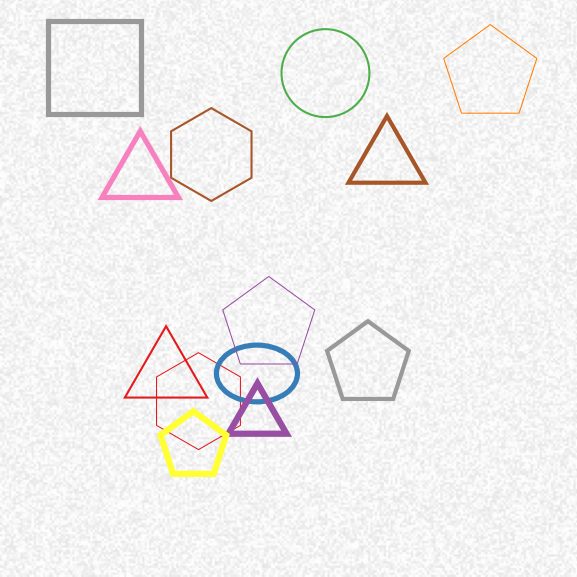[{"shape": "hexagon", "thickness": 0.5, "radius": 0.42, "center": [0.344, 0.305]}, {"shape": "triangle", "thickness": 1, "radius": 0.41, "center": [0.288, 0.352]}, {"shape": "oval", "thickness": 2.5, "radius": 0.35, "center": [0.445, 0.352]}, {"shape": "circle", "thickness": 1, "radius": 0.38, "center": [0.564, 0.873]}, {"shape": "triangle", "thickness": 3, "radius": 0.29, "center": [0.446, 0.277]}, {"shape": "pentagon", "thickness": 0.5, "radius": 0.42, "center": [0.465, 0.437]}, {"shape": "pentagon", "thickness": 0.5, "radius": 0.42, "center": [0.849, 0.872]}, {"shape": "pentagon", "thickness": 3, "radius": 0.3, "center": [0.335, 0.227]}, {"shape": "triangle", "thickness": 2, "radius": 0.38, "center": [0.67, 0.721]}, {"shape": "hexagon", "thickness": 1, "radius": 0.4, "center": [0.366, 0.732]}, {"shape": "triangle", "thickness": 2.5, "radius": 0.38, "center": [0.243, 0.695]}, {"shape": "pentagon", "thickness": 2, "radius": 0.37, "center": [0.637, 0.369]}, {"shape": "square", "thickness": 2.5, "radius": 0.4, "center": [0.163, 0.882]}]